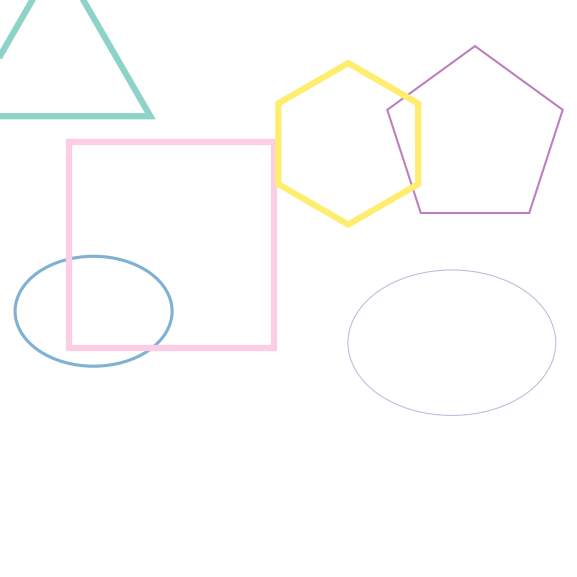[{"shape": "triangle", "thickness": 3, "radius": 0.93, "center": [0.1, 0.89]}, {"shape": "oval", "thickness": 0.5, "radius": 0.9, "center": [0.782, 0.406]}, {"shape": "oval", "thickness": 1.5, "radius": 0.68, "center": [0.162, 0.46]}, {"shape": "square", "thickness": 3, "radius": 0.89, "center": [0.297, 0.575]}, {"shape": "pentagon", "thickness": 1, "radius": 0.8, "center": [0.823, 0.76]}, {"shape": "hexagon", "thickness": 3, "radius": 0.7, "center": [0.603, 0.75]}]